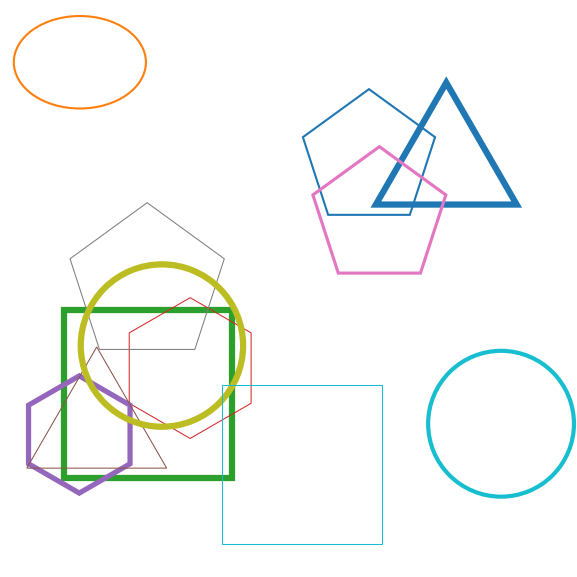[{"shape": "pentagon", "thickness": 1, "radius": 0.6, "center": [0.639, 0.724]}, {"shape": "triangle", "thickness": 3, "radius": 0.7, "center": [0.773, 0.715]}, {"shape": "oval", "thickness": 1, "radius": 0.57, "center": [0.138, 0.891]}, {"shape": "square", "thickness": 3, "radius": 0.73, "center": [0.256, 0.316]}, {"shape": "hexagon", "thickness": 0.5, "radius": 0.61, "center": [0.329, 0.362]}, {"shape": "hexagon", "thickness": 2.5, "radius": 0.51, "center": [0.137, 0.247]}, {"shape": "triangle", "thickness": 0.5, "radius": 0.7, "center": [0.167, 0.258]}, {"shape": "pentagon", "thickness": 1.5, "radius": 0.61, "center": [0.657, 0.624]}, {"shape": "pentagon", "thickness": 0.5, "radius": 0.7, "center": [0.255, 0.508]}, {"shape": "circle", "thickness": 3, "radius": 0.7, "center": [0.28, 0.401]}, {"shape": "circle", "thickness": 2, "radius": 0.63, "center": [0.868, 0.265]}, {"shape": "square", "thickness": 0.5, "radius": 0.69, "center": [0.523, 0.195]}]